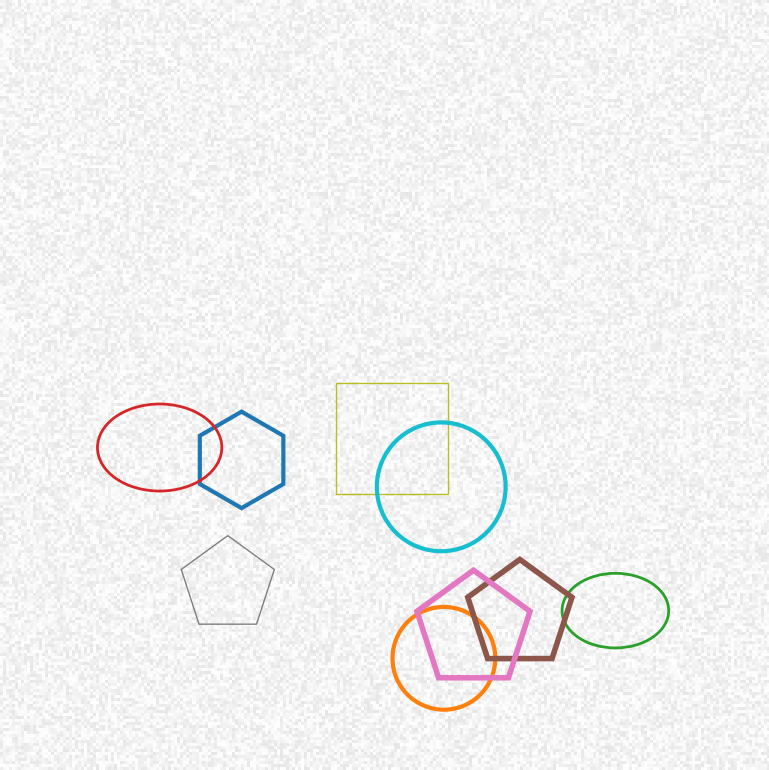[{"shape": "hexagon", "thickness": 1.5, "radius": 0.31, "center": [0.314, 0.403]}, {"shape": "circle", "thickness": 1.5, "radius": 0.33, "center": [0.576, 0.145]}, {"shape": "oval", "thickness": 1, "radius": 0.35, "center": [0.799, 0.207]}, {"shape": "oval", "thickness": 1, "radius": 0.4, "center": [0.207, 0.419]}, {"shape": "pentagon", "thickness": 2, "radius": 0.36, "center": [0.675, 0.202]}, {"shape": "pentagon", "thickness": 2, "radius": 0.39, "center": [0.615, 0.182]}, {"shape": "pentagon", "thickness": 0.5, "radius": 0.32, "center": [0.296, 0.241]}, {"shape": "square", "thickness": 0.5, "radius": 0.36, "center": [0.509, 0.43]}, {"shape": "circle", "thickness": 1.5, "radius": 0.42, "center": [0.573, 0.368]}]